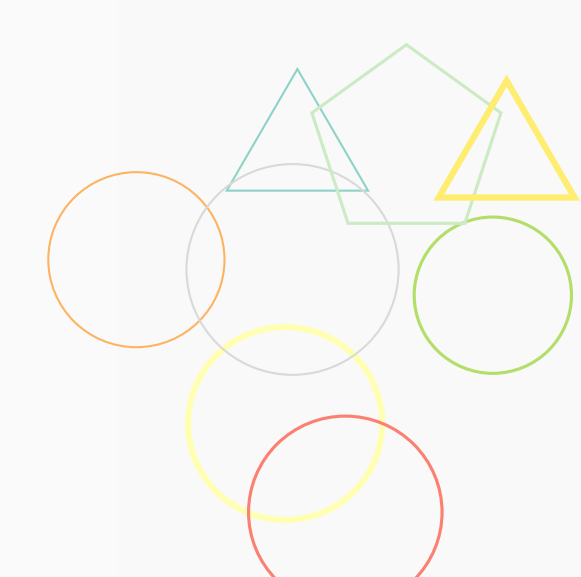[{"shape": "triangle", "thickness": 1, "radius": 0.7, "center": [0.512, 0.739]}, {"shape": "circle", "thickness": 3, "radius": 0.84, "center": [0.491, 0.266]}, {"shape": "circle", "thickness": 1.5, "radius": 0.83, "center": [0.594, 0.112]}, {"shape": "circle", "thickness": 1, "radius": 0.76, "center": [0.235, 0.549]}, {"shape": "circle", "thickness": 1.5, "radius": 0.68, "center": [0.848, 0.488]}, {"shape": "circle", "thickness": 1, "radius": 0.91, "center": [0.503, 0.533]}, {"shape": "pentagon", "thickness": 1.5, "radius": 0.85, "center": [0.699, 0.751]}, {"shape": "triangle", "thickness": 3, "radius": 0.67, "center": [0.872, 0.725]}]